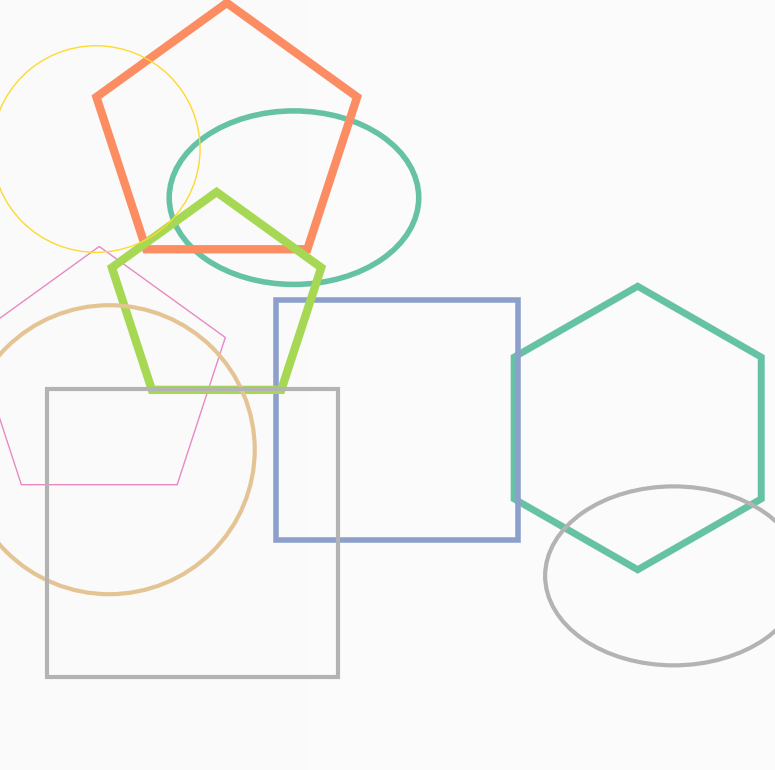[{"shape": "hexagon", "thickness": 2.5, "radius": 0.92, "center": [0.823, 0.444]}, {"shape": "oval", "thickness": 2, "radius": 0.8, "center": [0.379, 0.743]}, {"shape": "pentagon", "thickness": 3, "radius": 0.88, "center": [0.293, 0.819]}, {"shape": "square", "thickness": 2, "radius": 0.78, "center": [0.512, 0.455]}, {"shape": "pentagon", "thickness": 0.5, "radius": 0.86, "center": [0.128, 0.509]}, {"shape": "pentagon", "thickness": 3, "radius": 0.71, "center": [0.279, 0.609]}, {"shape": "circle", "thickness": 0.5, "radius": 0.67, "center": [0.124, 0.806]}, {"shape": "circle", "thickness": 1.5, "radius": 0.94, "center": [0.141, 0.416]}, {"shape": "square", "thickness": 1.5, "radius": 0.94, "center": [0.248, 0.308]}, {"shape": "oval", "thickness": 1.5, "radius": 0.83, "center": [0.869, 0.252]}]